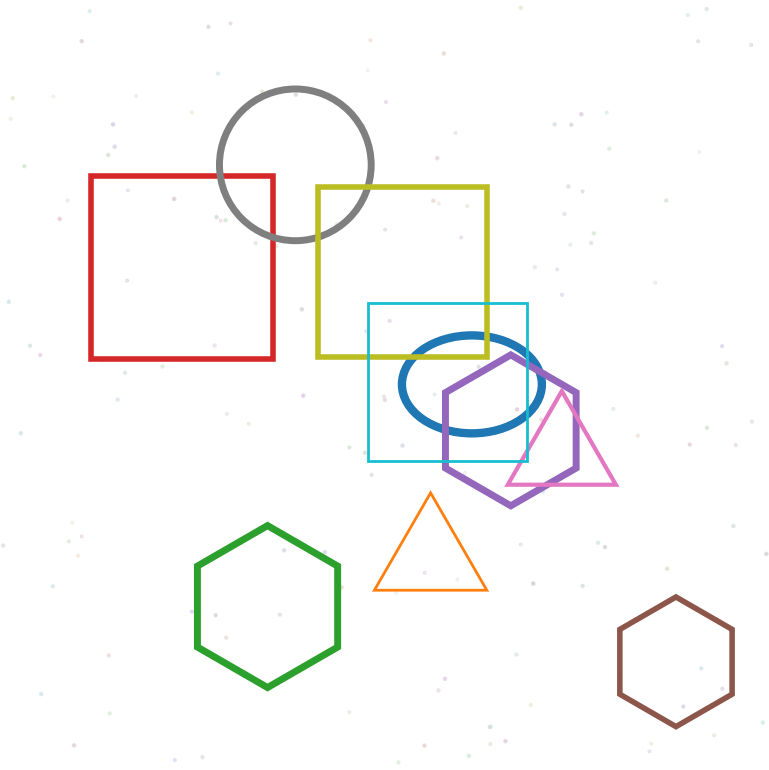[{"shape": "oval", "thickness": 3, "radius": 0.45, "center": [0.613, 0.501]}, {"shape": "triangle", "thickness": 1, "radius": 0.42, "center": [0.559, 0.276]}, {"shape": "hexagon", "thickness": 2.5, "radius": 0.53, "center": [0.347, 0.212]}, {"shape": "square", "thickness": 2, "radius": 0.59, "center": [0.236, 0.652]}, {"shape": "hexagon", "thickness": 2.5, "radius": 0.49, "center": [0.663, 0.441]}, {"shape": "hexagon", "thickness": 2, "radius": 0.42, "center": [0.878, 0.141]}, {"shape": "triangle", "thickness": 1.5, "radius": 0.41, "center": [0.73, 0.411]}, {"shape": "circle", "thickness": 2.5, "radius": 0.49, "center": [0.384, 0.786]}, {"shape": "square", "thickness": 2, "radius": 0.55, "center": [0.523, 0.647]}, {"shape": "square", "thickness": 1, "radius": 0.51, "center": [0.581, 0.504]}]